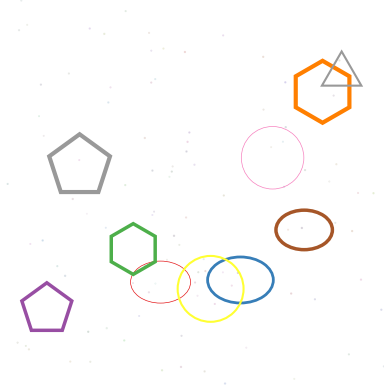[{"shape": "oval", "thickness": 0.5, "radius": 0.39, "center": [0.417, 0.267]}, {"shape": "oval", "thickness": 2, "radius": 0.43, "center": [0.625, 0.273]}, {"shape": "hexagon", "thickness": 2.5, "radius": 0.33, "center": [0.346, 0.353]}, {"shape": "pentagon", "thickness": 2.5, "radius": 0.34, "center": [0.122, 0.197]}, {"shape": "hexagon", "thickness": 3, "radius": 0.4, "center": [0.838, 0.762]}, {"shape": "circle", "thickness": 1.5, "radius": 0.43, "center": [0.547, 0.25]}, {"shape": "oval", "thickness": 2.5, "radius": 0.37, "center": [0.79, 0.403]}, {"shape": "circle", "thickness": 0.5, "radius": 0.41, "center": [0.708, 0.59]}, {"shape": "triangle", "thickness": 1.5, "radius": 0.3, "center": [0.887, 0.807]}, {"shape": "pentagon", "thickness": 3, "radius": 0.41, "center": [0.207, 0.568]}]